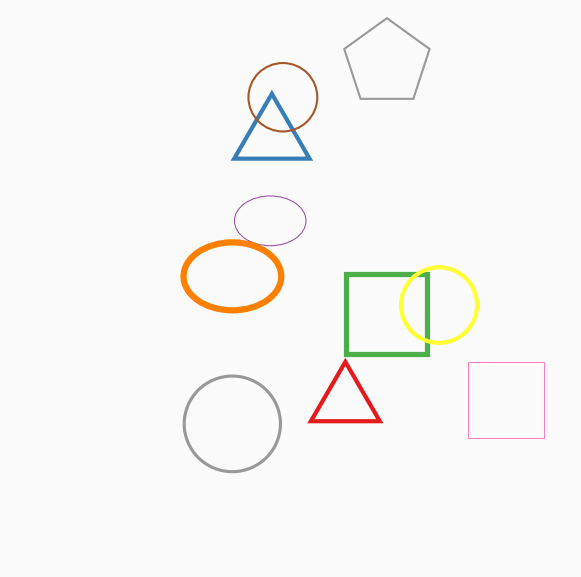[{"shape": "triangle", "thickness": 2, "radius": 0.34, "center": [0.594, 0.304]}, {"shape": "triangle", "thickness": 2, "radius": 0.37, "center": [0.468, 0.762]}, {"shape": "square", "thickness": 2.5, "radius": 0.35, "center": [0.665, 0.456]}, {"shape": "oval", "thickness": 0.5, "radius": 0.31, "center": [0.465, 0.617]}, {"shape": "oval", "thickness": 3, "radius": 0.42, "center": [0.4, 0.521]}, {"shape": "circle", "thickness": 2, "radius": 0.33, "center": [0.755, 0.471]}, {"shape": "circle", "thickness": 1, "radius": 0.3, "center": [0.487, 0.831]}, {"shape": "square", "thickness": 0.5, "radius": 0.33, "center": [0.87, 0.306]}, {"shape": "circle", "thickness": 1.5, "radius": 0.41, "center": [0.4, 0.265]}, {"shape": "pentagon", "thickness": 1, "radius": 0.39, "center": [0.666, 0.89]}]